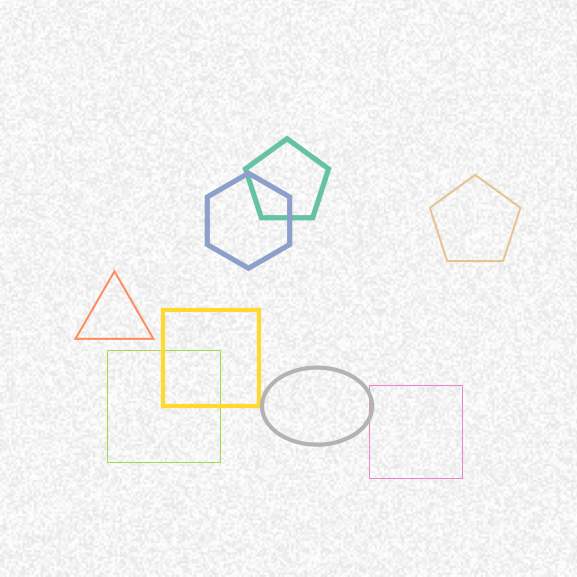[{"shape": "pentagon", "thickness": 2.5, "radius": 0.38, "center": [0.497, 0.683]}, {"shape": "triangle", "thickness": 1, "radius": 0.39, "center": [0.198, 0.451]}, {"shape": "hexagon", "thickness": 2.5, "radius": 0.41, "center": [0.43, 0.617]}, {"shape": "square", "thickness": 0.5, "radius": 0.4, "center": [0.719, 0.253]}, {"shape": "square", "thickness": 0.5, "radius": 0.49, "center": [0.283, 0.296]}, {"shape": "square", "thickness": 2, "radius": 0.41, "center": [0.365, 0.379]}, {"shape": "pentagon", "thickness": 1, "radius": 0.41, "center": [0.823, 0.614]}, {"shape": "oval", "thickness": 2, "radius": 0.48, "center": [0.549, 0.296]}]